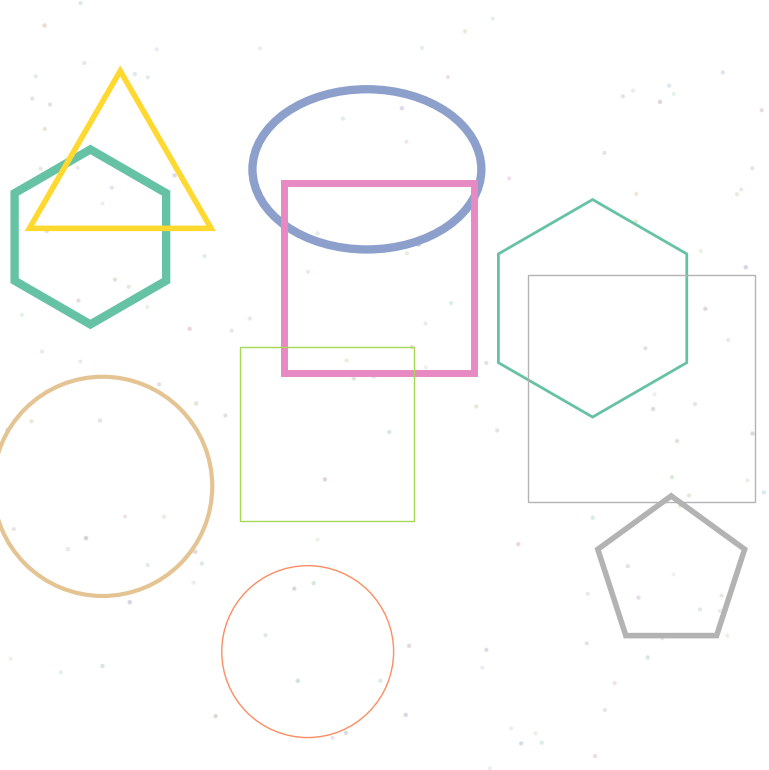[{"shape": "hexagon", "thickness": 1, "radius": 0.71, "center": [0.77, 0.6]}, {"shape": "hexagon", "thickness": 3, "radius": 0.57, "center": [0.117, 0.692]}, {"shape": "circle", "thickness": 0.5, "radius": 0.56, "center": [0.4, 0.154]}, {"shape": "oval", "thickness": 3, "radius": 0.74, "center": [0.476, 0.78]}, {"shape": "square", "thickness": 2.5, "radius": 0.62, "center": [0.492, 0.639]}, {"shape": "square", "thickness": 0.5, "radius": 0.57, "center": [0.425, 0.437]}, {"shape": "triangle", "thickness": 2, "radius": 0.68, "center": [0.156, 0.772]}, {"shape": "circle", "thickness": 1.5, "radius": 0.71, "center": [0.133, 0.368]}, {"shape": "square", "thickness": 0.5, "radius": 0.74, "center": [0.833, 0.495]}, {"shape": "pentagon", "thickness": 2, "radius": 0.5, "center": [0.872, 0.256]}]